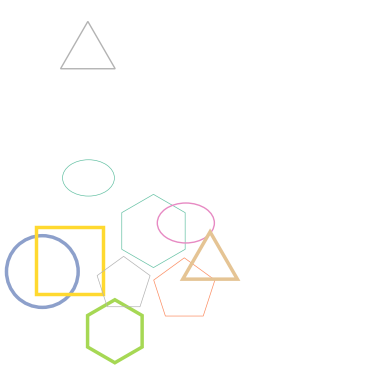[{"shape": "hexagon", "thickness": 0.5, "radius": 0.48, "center": [0.399, 0.4]}, {"shape": "oval", "thickness": 0.5, "radius": 0.34, "center": [0.23, 0.538]}, {"shape": "pentagon", "thickness": 0.5, "radius": 0.42, "center": [0.479, 0.247]}, {"shape": "circle", "thickness": 2.5, "radius": 0.47, "center": [0.11, 0.295]}, {"shape": "oval", "thickness": 1, "radius": 0.37, "center": [0.483, 0.421]}, {"shape": "hexagon", "thickness": 2.5, "radius": 0.41, "center": [0.298, 0.14]}, {"shape": "square", "thickness": 2.5, "radius": 0.44, "center": [0.18, 0.322]}, {"shape": "triangle", "thickness": 2.5, "radius": 0.41, "center": [0.546, 0.316]}, {"shape": "pentagon", "thickness": 0.5, "radius": 0.36, "center": [0.321, 0.262]}, {"shape": "triangle", "thickness": 1, "radius": 0.41, "center": [0.228, 0.862]}]